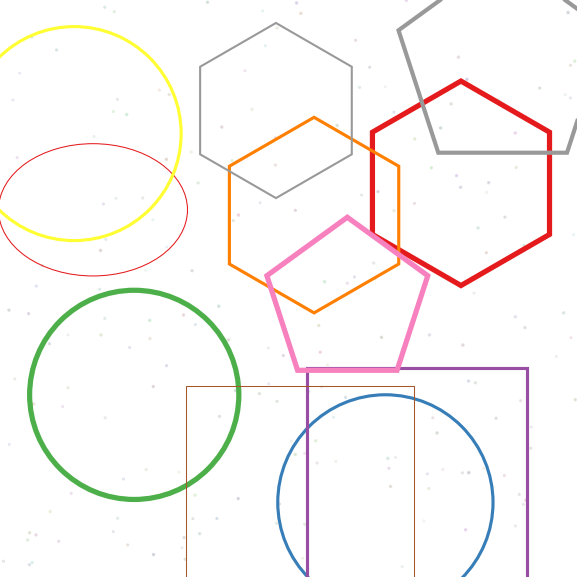[{"shape": "oval", "thickness": 0.5, "radius": 0.82, "center": [0.161, 0.636]}, {"shape": "hexagon", "thickness": 2.5, "radius": 0.89, "center": [0.798, 0.682]}, {"shape": "circle", "thickness": 1.5, "radius": 0.93, "center": [0.667, 0.129]}, {"shape": "circle", "thickness": 2.5, "radius": 0.91, "center": [0.232, 0.315]}, {"shape": "square", "thickness": 1.5, "radius": 0.95, "center": [0.722, 0.17]}, {"shape": "hexagon", "thickness": 1.5, "radius": 0.85, "center": [0.544, 0.627]}, {"shape": "circle", "thickness": 1.5, "radius": 0.93, "center": [0.128, 0.768]}, {"shape": "square", "thickness": 0.5, "radius": 0.99, "center": [0.52, 0.134]}, {"shape": "pentagon", "thickness": 2.5, "radius": 0.73, "center": [0.601, 0.476]}, {"shape": "hexagon", "thickness": 1, "radius": 0.76, "center": [0.478, 0.808]}, {"shape": "pentagon", "thickness": 2, "radius": 0.95, "center": [0.87, 0.888]}]